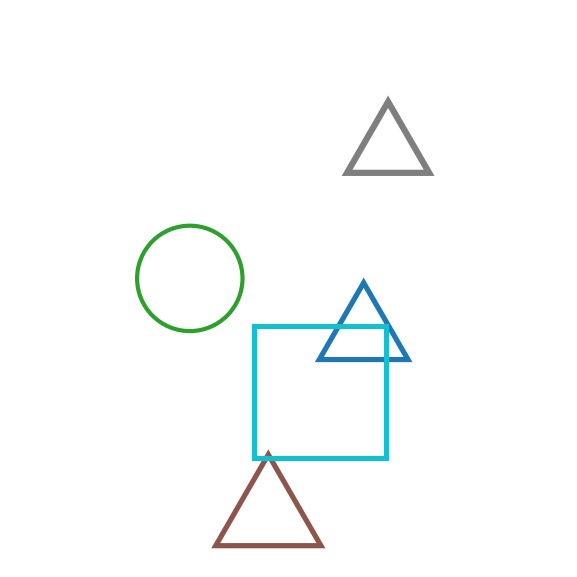[{"shape": "triangle", "thickness": 2.5, "radius": 0.44, "center": [0.63, 0.421]}, {"shape": "circle", "thickness": 2, "radius": 0.46, "center": [0.329, 0.517]}, {"shape": "triangle", "thickness": 2.5, "radius": 0.53, "center": [0.465, 0.107]}, {"shape": "triangle", "thickness": 3, "radius": 0.41, "center": [0.672, 0.741]}, {"shape": "square", "thickness": 2.5, "radius": 0.57, "center": [0.554, 0.321]}]